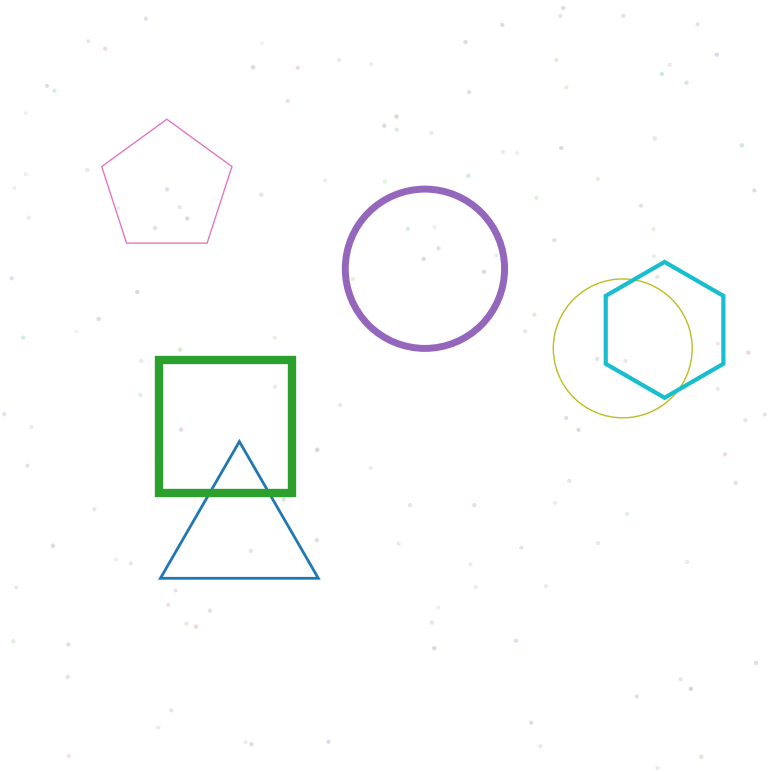[{"shape": "triangle", "thickness": 1, "radius": 0.59, "center": [0.311, 0.308]}, {"shape": "square", "thickness": 3, "radius": 0.43, "center": [0.293, 0.446]}, {"shape": "circle", "thickness": 2.5, "radius": 0.52, "center": [0.552, 0.651]}, {"shape": "pentagon", "thickness": 0.5, "radius": 0.44, "center": [0.217, 0.756]}, {"shape": "circle", "thickness": 0.5, "radius": 0.45, "center": [0.809, 0.548]}, {"shape": "hexagon", "thickness": 1.5, "radius": 0.44, "center": [0.863, 0.572]}]